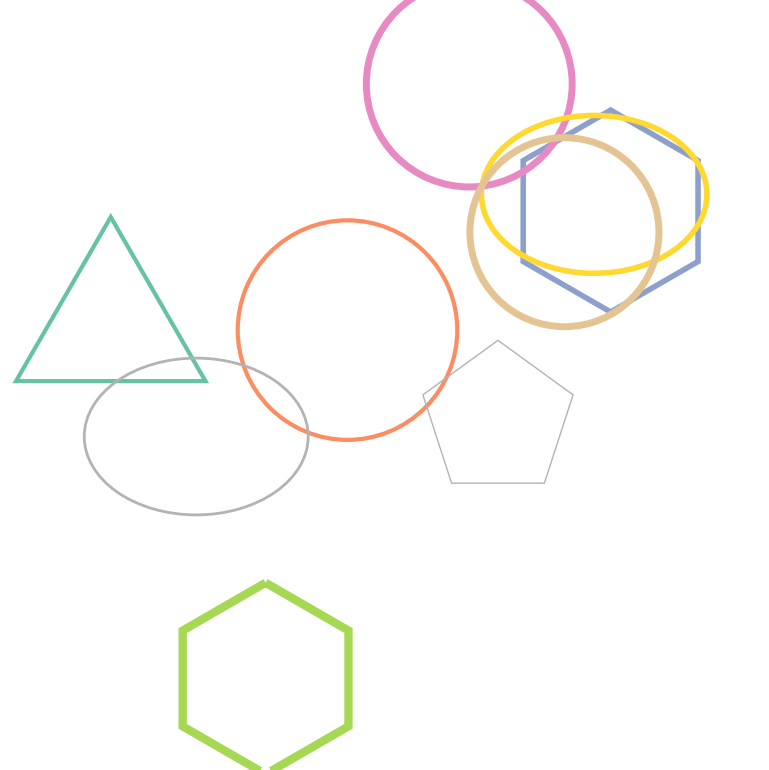[{"shape": "triangle", "thickness": 1.5, "radius": 0.71, "center": [0.144, 0.576]}, {"shape": "circle", "thickness": 1.5, "radius": 0.71, "center": [0.451, 0.571]}, {"shape": "hexagon", "thickness": 2, "radius": 0.66, "center": [0.793, 0.726]}, {"shape": "circle", "thickness": 2.5, "radius": 0.67, "center": [0.609, 0.891]}, {"shape": "hexagon", "thickness": 3, "radius": 0.62, "center": [0.345, 0.119]}, {"shape": "oval", "thickness": 2, "radius": 0.73, "center": [0.772, 0.748]}, {"shape": "circle", "thickness": 2.5, "radius": 0.61, "center": [0.733, 0.698]}, {"shape": "pentagon", "thickness": 0.5, "radius": 0.51, "center": [0.647, 0.455]}, {"shape": "oval", "thickness": 1, "radius": 0.73, "center": [0.255, 0.433]}]